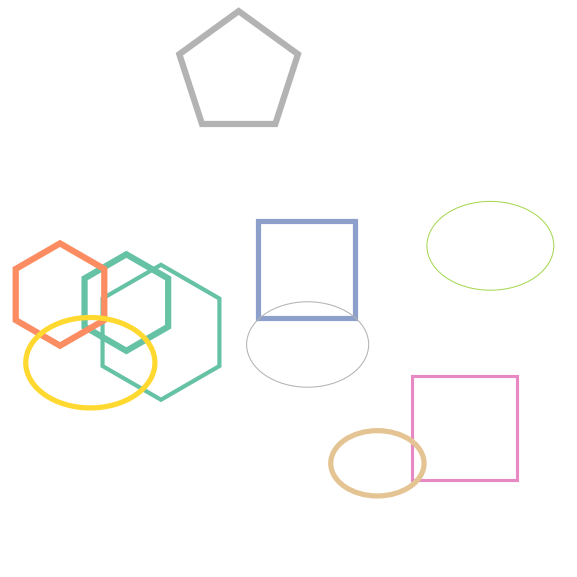[{"shape": "hexagon", "thickness": 3, "radius": 0.42, "center": [0.219, 0.475]}, {"shape": "hexagon", "thickness": 2, "radius": 0.58, "center": [0.279, 0.424]}, {"shape": "hexagon", "thickness": 3, "radius": 0.44, "center": [0.104, 0.489]}, {"shape": "square", "thickness": 2.5, "radius": 0.42, "center": [0.531, 0.532]}, {"shape": "square", "thickness": 1.5, "radius": 0.45, "center": [0.804, 0.258]}, {"shape": "oval", "thickness": 0.5, "radius": 0.55, "center": [0.849, 0.574]}, {"shape": "oval", "thickness": 2.5, "radius": 0.56, "center": [0.156, 0.371]}, {"shape": "oval", "thickness": 2.5, "radius": 0.4, "center": [0.654, 0.197]}, {"shape": "oval", "thickness": 0.5, "radius": 0.53, "center": [0.533, 0.403]}, {"shape": "pentagon", "thickness": 3, "radius": 0.54, "center": [0.413, 0.872]}]